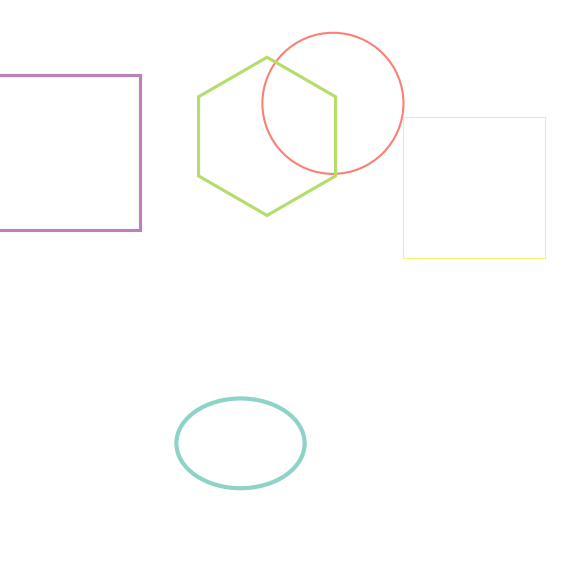[{"shape": "oval", "thickness": 2, "radius": 0.56, "center": [0.416, 0.231]}, {"shape": "circle", "thickness": 1, "radius": 0.61, "center": [0.576, 0.82]}, {"shape": "hexagon", "thickness": 1.5, "radius": 0.68, "center": [0.462, 0.763]}, {"shape": "square", "thickness": 1.5, "radius": 0.67, "center": [0.109, 0.735]}, {"shape": "square", "thickness": 0.5, "radius": 0.61, "center": [0.82, 0.675]}]